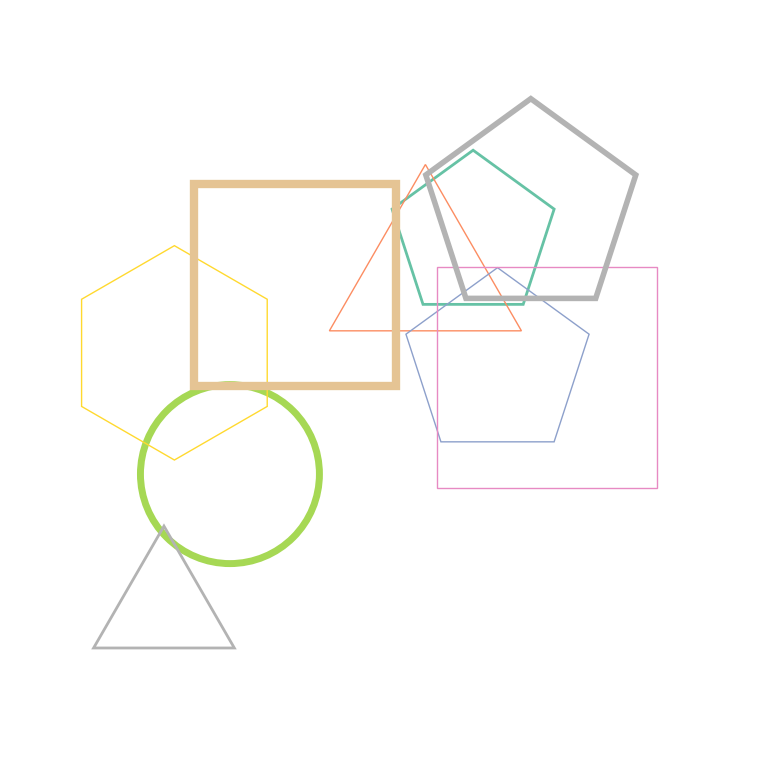[{"shape": "pentagon", "thickness": 1, "radius": 0.55, "center": [0.614, 0.694]}, {"shape": "triangle", "thickness": 0.5, "radius": 0.72, "center": [0.552, 0.642]}, {"shape": "pentagon", "thickness": 0.5, "radius": 0.63, "center": [0.646, 0.527]}, {"shape": "square", "thickness": 0.5, "radius": 0.72, "center": [0.71, 0.509]}, {"shape": "circle", "thickness": 2.5, "radius": 0.58, "center": [0.299, 0.384]}, {"shape": "hexagon", "thickness": 0.5, "radius": 0.7, "center": [0.226, 0.542]}, {"shape": "square", "thickness": 3, "radius": 0.66, "center": [0.383, 0.63]}, {"shape": "pentagon", "thickness": 2, "radius": 0.72, "center": [0.689, 0.728]}, {"shape": "triangle", "thickness": 1, "radius": 0.53, "center": [0.213, 0.211]}]